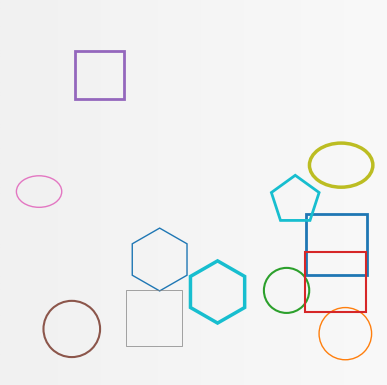[{"shape": "hexagon", "thickness": 1, "radius": 0.41, "center": [0.412, 0.326]}, {"shape": "square", "thickness": 2, "radius": 0.4, "center": [0.869, 0.366]}, {"shape": "circle", "thickness": 1, "radius": 0.34, "center": [0.891, 0.133]}, {"shape": "circle", "thickness": 1.5, "radius": 0.29, "center": [0.74, 0.246]}, {"shape": "square", "thickness": 1.5, "radius": 0.39, "center": [0.866, 0.267]}, {"shape": "square", "thickness": 2, "radius": 0.31, "center": [0.257, 0.806]}, {"shape": "circle", "thickness": 1.5, "radius": 0.37, "center": [0.185, 0.146]}, {"shape": "oval", "thickness": 1, "radius": 0.29, "center": [0.101, 0.502]}, {"shape": "square", "thickness": 0.5, "radius": 0.36, "center": [0.397, 0.174]}, {"shape": "oval", "thickness": 2.5, "radius": 0.41, "center": [0.88, 0.571]}, {"shape": "pentagon", "thickness": 2, "radius": 0.32, "center": [0.762, 0.48]}, {"shape": "hexagon", "thickness": 2.5, "radius": 0.4, "center": [0.561, 0.242]}]